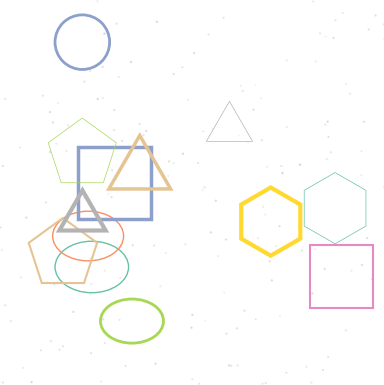[{"shape": "oval", "thickness": 1, "radius": 0.48, "center": [0.238, 0.307]}, {"shape": "hexagon", "thickness": 0.5, "radius": 0.46, "center": [0.87, 0.459]}, {"shape": "oval", "thickness": 1, "radius": 0.46, "center": [0.229, 0.387]}, {"shape": "circle", "thickness": 2, "radius": 0.35, "center": [0.214, 0.89]}, {"shape": "square", "thickness": 2.5, "radius": 0.47, "center": [0.298, 0.524]}, {"shape": "square", "thickness": 1.5, "radius": 0.41, "center": [0.887, 0.281]}, {"shape": "pentagon", "thickness": 0.5, "radius": 0.46, "center": [0.214, 0.601]}, {"shape": "oval", "thickness": 2, "radius": 0.41, "center": [0.343, 0.166]}, {"shape": "hexagon", "thickness": 3, "radius": 0.44, "center": [0.703, 0.424]}, {"shape": "pentagon", "thickness": 1.5, "radius": 0.47, "center": [0.163, 0.34]}, {"shape": "triangle", "thickness": 2.5, "radius": 0.46, "center": [0.363, 0.556]}, {"shape": "triangle", "thickness": 3, "radius": 0.35, "center": [0.214, 0.436]}, {"shape": "triangle", "thickness": 0.5, "radius": 0.35, "center": [0.596, 0.667]}]